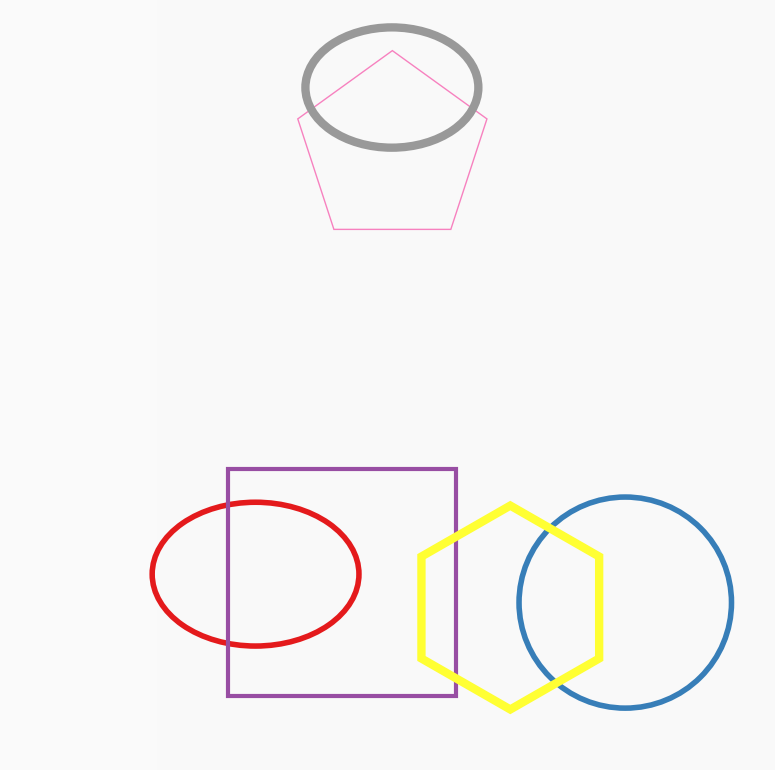[{"shape": "oval", "thickness": 2, "radius": 0.67, "center": [0.33, 0.254]}, {"shape": "circle", "thickness": 2, "radius": 0.69, "center": [0.807, 0.217]}, {"shape": "square", "thickness": 1.5, "radius": 0.74, "center": [0.442, 0.243]}, {"shape": "hexagon", "thickness": 3, "radius": 0.66, "center": [0.658, 0.211]}, {"shape": "pentagon", "thickness": 0.5, "radius": 0.64, "center": [0.506, 0.806]}, {"shape": "oval", "thickness": 3, "radius": 0.56, "center": [0.506, 0.886]}]